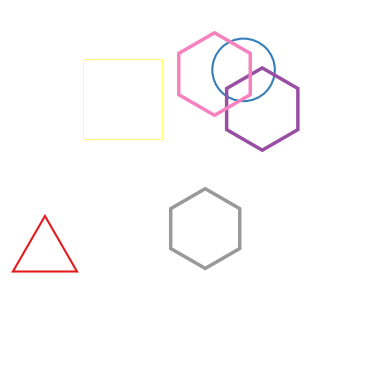[{"shape": "triangle", "thickness": 1.5, "radius": 0.48, "center": [0.117, 0.343]}, {"shape": "circle", "thickness": 1.5, "radius": 0.41, "center": [0.633, 0.818]}, {"shape": "hexagon", "thickness": 2.5, "radius": 0.53, "center": [0.681, 0.717]}, {"shape": "square", "thickness": 0.5, "radius": 0.51, "center": [0.318, 0.743]}, {"shape": "hexagon", "thickness": 2.5, "radius": 0.54, "center": [0.557, 0.808]}, {"shape": "hexagon", "thickness": 2.5, "radius": 0.52, "center": [0.533, 0.406]}]